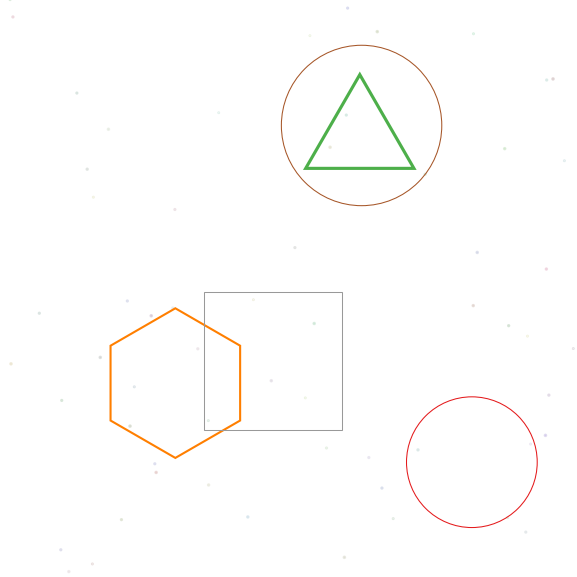[{"shape": "circle", "thickness": 0.5, "radius": 0.57, "center": [0.817, 0.199]}, {"shape": "triangle", "thickness": 1.5, "radius": 0.54, "center": [0.623, 0.762]}, {"shape": "hexagon", "thickness": 1, "radius": 0.65, "center": [0.304, 0.336]}, {"shape": "circle", "thickness": 0.5, "radius": 0.69, "center": [0.626, 0.782]}, {"shape": "square", "thickness": 0.5, "radius": 0.6, "center": [0.472, 0.374]}]